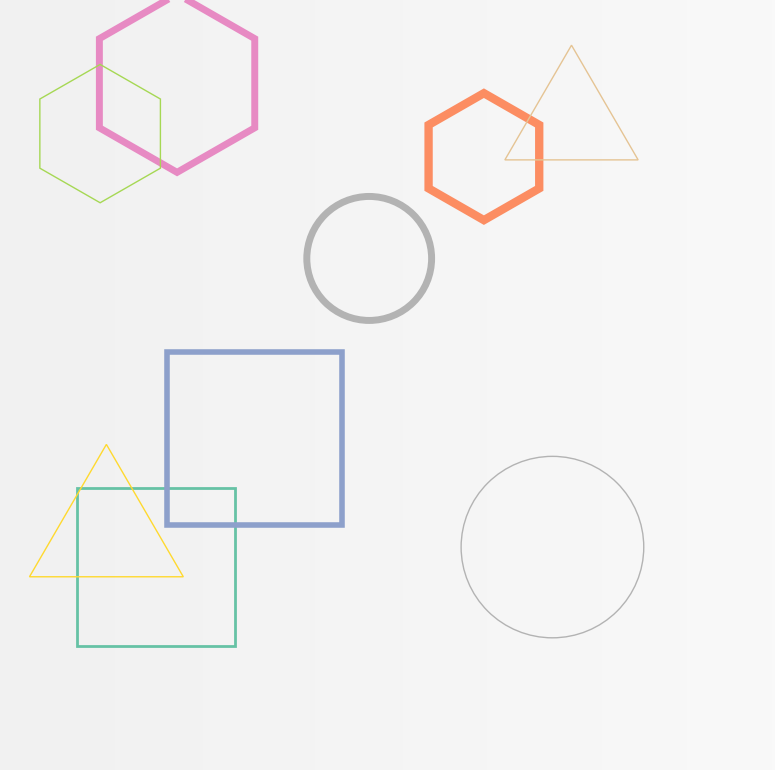[{"shape": "square", "thickness": 1, "radius": 0.51, "center": [0.201, 0.263]}, {"shape": "hexagon", "thickness": 3, "radius": 0.41, "center": [0.624, 0.797]}, {"shape": "square", "thickness": 2, "radius": 0.56, "center": [0.328, 0.43]}, {"shape": "hexagon", "thickness": 2.5, "radius": 0.58, "center": [0.228, 0.892]}, {"shape": "hexagon", "thickness": 0.5, "radius": 0.45, "center": [0.129, 0.826]}, {"shape": "triangle", "thickness": 0.5, "radius": 0.57, "center": [0.137, 0.308]}, {"shape": "triangle", "thickness": 0.5, "radius": 0.5, "center": [0.737, 0.842]}, {"shape": "circle", "thickness": 0.5, "radius": 0.59, "center": [0.713, 0.29]}, {"shape": "circle", "thickness": 2.5, "radius": 0.4, "center": [0.476, 0.664]}]